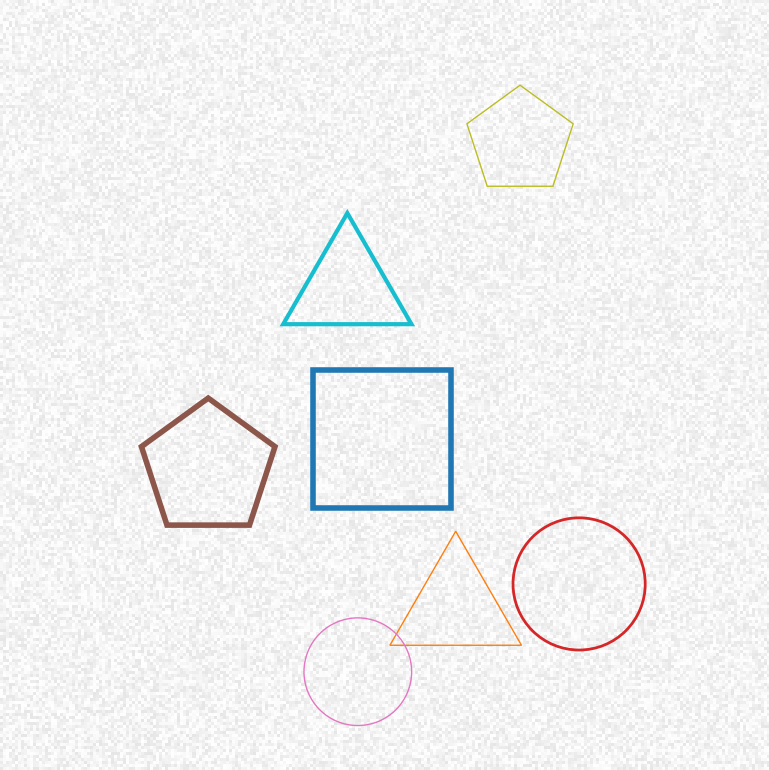[{"shape": "square", "thickness": 2, "radius": 0.45, "center": [0.496, 0.43]}, {"shape": "triangle", "thickness": 0.5, "radius": 0.49, "center": [0.592, 0.211]}, {"shape": "circle", "thickness": 1, "radius": 0.43, "center": [0.752, 0.242]}, {"shape": "pentagon", "thickness": 2, "radius": 0.46, "center": [0.27, 0.392]}, {"shape": "circle", "thickness": 0.5, "radius": 0.35, "center": [0.465, 0.128]}, {"shape": "pentagon", "thickness": 0.5, "radius": 0.36, "center": [0.675, 0.817]}, {"shape": "triangle", "thickness": 1.5, "radius": 0.48, "center": [0.451, 0.627]}]